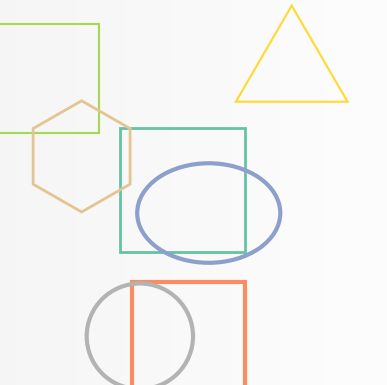[{"shape": "square", "thickness": 2, "radius": 0.81, "center": [0.471, 0.507]}, {"shape": "square", "thickness": 3, "radius": 0.73, "center": [0.486, 0.122]}, {"shape": "oval", "thickness": 3, "radius": 0.92, "center": [0.539, 0.447]}, {"shape": "square", "thickness": 1.5, "radius": 0.71, "center": [0.112, 0.796]}, {"shape": "triangle", "thickness": 1.5, "radius": 0.83, "center": [0.753, 0.819]}, {"shape": "hexagon", "thickness": 2, "radius": 0.72, "center": [0.211, 0.594]}, {"shape": "circle", "thickness": 3, "radius": 0.69, "center": [0.361, 0.127]}]